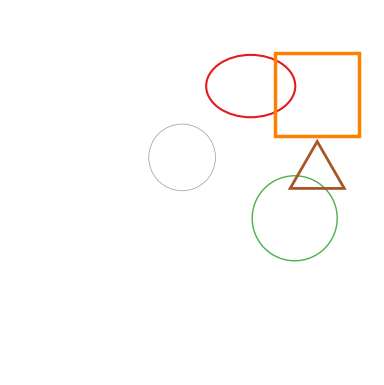[{"shape": "oval", "thickness": 1.5, "radius": 0.58, "center": [0.651, 0.776]}, {"shape": "circle", "thickness": 1, "radius": 0.55, "center": [0.765, 0.433]}, {"shape": "square", "thickness": 2.5, "radius": 0.54, "center": [0.824, 0.755]}, {"shape": "triangle", "thickness": 2, "radius": 0.41, "center": [0.824, 0.551]}, {"shape": "circle", "thickness": 0.5, "radius": 0.43, "center": [0.473, 0.591]}]